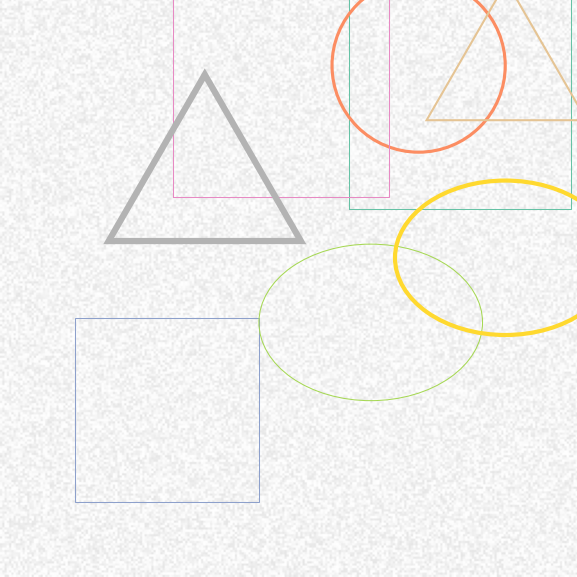[{"shape": "square", "thickness": 0.5, "radius": 0.96, "center": [0.796, 0.829]}, {"shape": "circle", "thickness": 1.5, "radius": 0.75, "center": [0.725, 0.886]}, {"shape": "square", "thickness": 0.5, "radius": 0.8, "center": [0.29, 0.29]}, {"shape": "square", "thickness": 0.5, "radius": 0.94, "center": [0.487, 0.846]}, {"shape": "oval", "thickness": 0.5, "radius": 0.97, "center": [0.642, 0.441]}, {"shape": "oval", "thickness": 2, "radius": 0.96, "center": [0.875, 0.553]}, {"shape": "triangle", "thickness": 1, "radius": 0.8, "center": [0.877, 0.871]}, {"shape": "triangle", "thickness": 3, "radius": 0.96, "center": [0.355, 0.678]}]